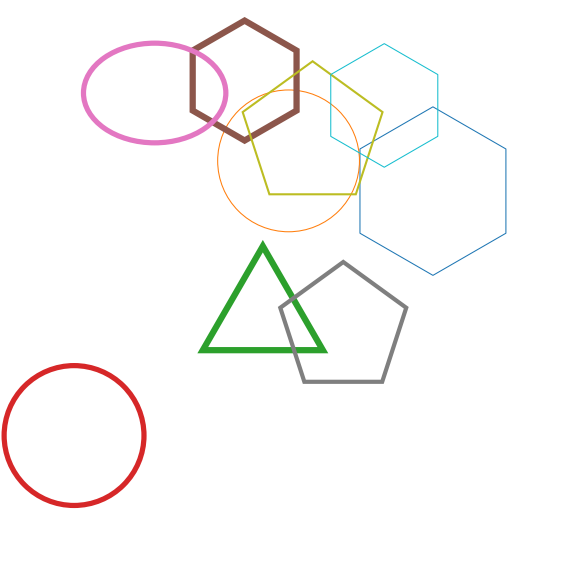[{"shape": "hexagon", "thickness": 0.5, "radius": 0.73, "center": [0.75, 0.668]}, {"shape": "circle", "thickness": 0.5, "radius": 0.61, "center": [0.5, 0.721]}, {"shape": "triangle", "thickness": 3, "radius": 0.6, "center": [0.455, 0.453]}, {"shape": "circle", "thickness": 2.5, "radius": 0.61, "center": [0.128, 0.245]}, {"shape": "hexagon", "thickness": 3, "radius": 0.52, "center": [0.424, 0.86]}, {"shape": "oval", "thickness": 2.5, "radius": 0.62, "center": [0.268, 0.838]}, {"shape": "pentagon", "thickness": 2, "radius": 0.57, "center": [0.594, 0.431]}, {"shape": "pentagon", "thickness": 1, "radius": 0.64, "center": [0.541, 0.766]}, {"shape": "hexagon", "thickness": 0.5, "radius": 0.54, "center": [0.665, 0.817]}]